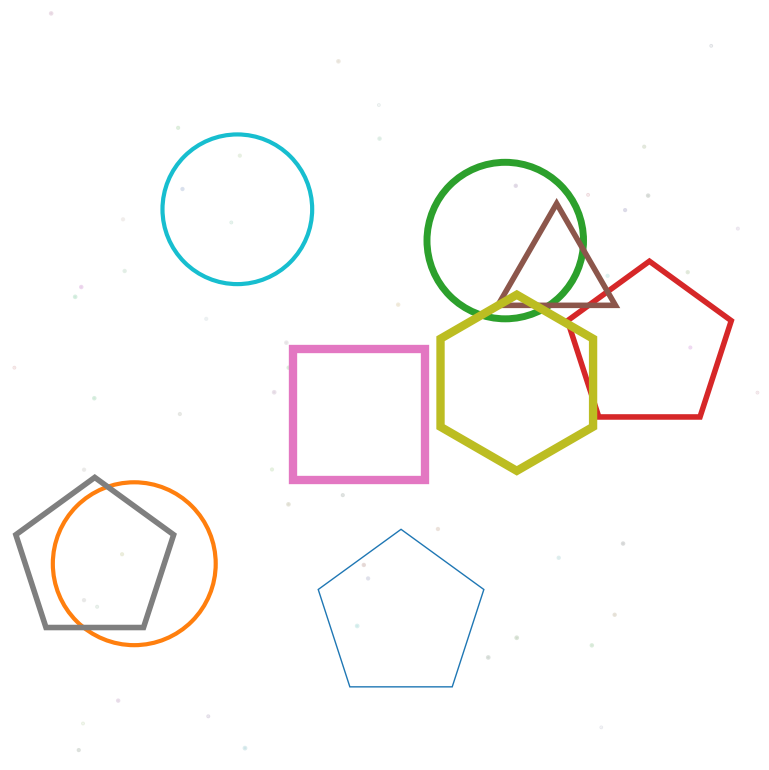[{"shape": "pentagon", "thickness": 0.5, "radius": 0.57, "center": [0.521, 0.199]}, {"shape": "circle", "thickness": 1.5, "radius": 0.53, "center": [0.174, 0.268]}, {"shape": "circle", "thickness": 2.5, "radius": 0.51, "center": [0.656, 0.688]}, {"shape": "pentagon", "thickness": 2, "radius": 0.56, "center": [0.843, 0.549]}, {"shape": "triangle", "thickness": 2, "radius": 0.44, "center": [0.723, 0.648]}, {"shape": "square", "thickness": 3, "radius": 0.43, "center": [0.466, 0.462]}, {"shape": "pentagon", "thickness": 2, "radius": 0.54, "center": [0.123, 0.272]}, {"shape": "hexagon", "thickness": 3, "radius": 0.57, "center": [0.671, 0.503]}, {"shape": "circle", "thickness": 1.5, "radius": 0.49, "center": [0.308, 0.728]}]